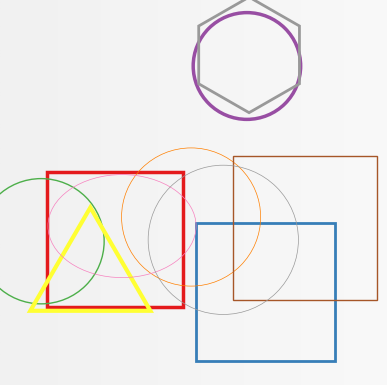[{"shape": "square", "thickness": 2.5, "radius": 0.87, "center": [0.297, 0.378]}, {"shape": "square", "thickness": 2, "radius": 0.9, "center": [0.684, 0.242]}, {"shape": "circle", "thickness": 1, "radius": 0.81, "center": [0.106, 0.373]}, {"shape": "circle", "thickness": 2.5, "radius": 0.69, "center": [0.637, 0.829]}, {"shape": "circle", "thickness": 0.5, "radius": 0.9, "center": [0.493, 0.436]}, {"shape": "triangle", "thickness": 3, "radius": 0.89, "center": [0.233, 0.282]}, {"shape": "square", "thickness": 1, "radius": 0.93, "center": [0.788, 0.408]}, {"shape": "oval", "thickness": 0.5, "radius": 0.96, "center": [0.315, 0.413]}, {"shape": "circle", "thickness": 0.5, "radius": 0.97, "center": [0.576, 0.377]}, {"shape": "hexagon", "thickness": 2, "radius": 0.75, "center": [0.643, 0.857]}]